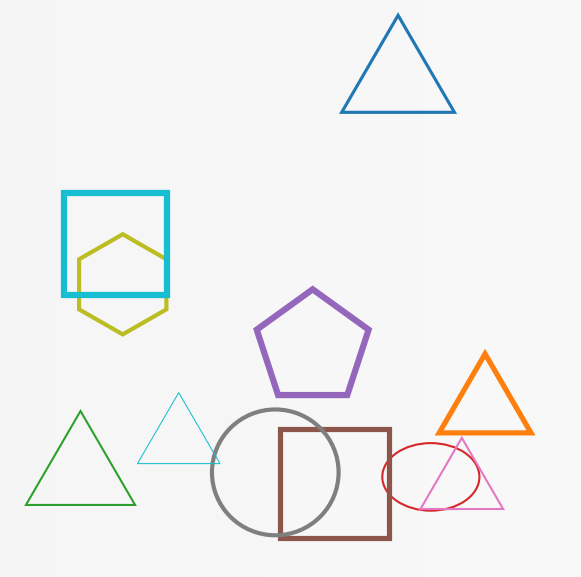[{"shape": "triangle", "thickness": 1.5, "radius": 0.56, "center": [0.685, 0.861]}, {"shape": "triangle", "thickness": 2.5, "radius": 0.46, "center": [0.835, 0.295]}, {"shape": "triangle", "thickness": 1, "radius": 0.54, "center": [0.139, 0.179]}, {"shape": "oval", "thickness": 1, "radius": 0.42, "center": [0.741, 0.173]}, {"shape": "pentagon", "thickness": 3, "radius": 0.51, "center": [0.538, 0.397]}, {"shape": "square", "thickness": 2.5, "radius": 0.47, "center": [0.576, 0.161]}, {"shape": "triangle", "thickness": 1, "radius": 0.41, "center": [0.795, 0.159]}, {"shape": "circle", "thickness": 2, "radius": 0.54, "center": [0.474, 0.181]}, {"shape": "hexagon", "thickness": 2, "radius": 0.43, "center": [0.211, 0.507]}, {"shape": "square", "thickness": 3, "radius": 0.44, "center": [0.198, 0.577]}, {"shape": "triangle", "thickness": 0.5, "radius": 0.41, "center": [0.307, 0.237]}]